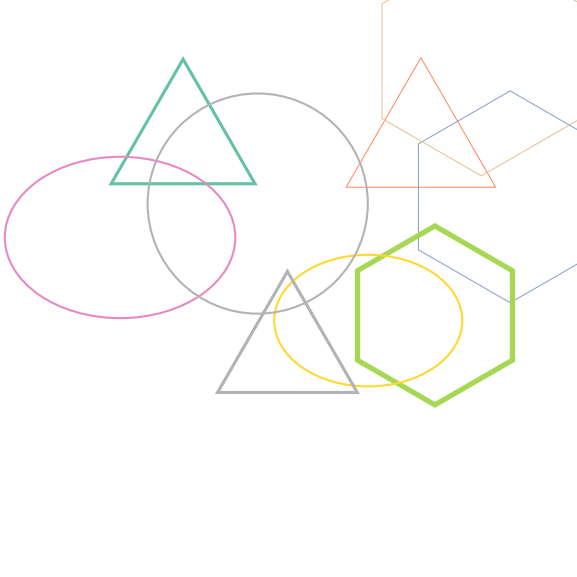[{"shape": "triangle", "thickness": 1.5, "radius": 0.72, "center": [0.317, 0.753]}, {"shape": "triangle", "thickness": 0.5, "radius": 0.75, "center": [0.729, 0.75]}, {"shape": "hexagon", "thickness": 0.5, "radius": 0.92, "center": [0.883, 0.658]}, {"shape": "oval", "thickness": 1, "radius": 1.0, "center": [0.208, 0.588]}, {"shape": "hexagon", "thickness": 2.5, "radius": 0.77, "center": [0.753, 0.453]}, {"shape": "oval", "thickness": 1, "radius": 0.81, "center": [0.638, 0.444]}, {"shape": "hexagon", "thickness": 0.5, "radius": 0.99, "center": [0.833, 0.893]}, {"shape": "triangle", "thickness": 1.5, "radius": 0.7, "center": [0.498, 0.389]}, {"shape": "circle", "thickness": 1, "radius": 0.95, "center": [0.446, 0.647]}]